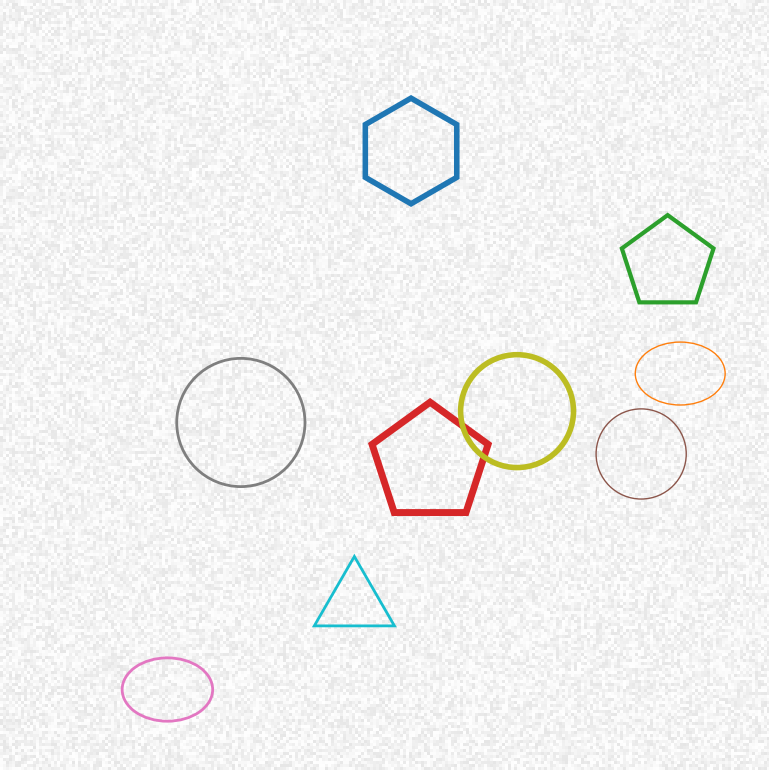[{"shape": "hexagon", "thickness": 2, "radius": 0.34, "center": [0.534, 0.804]}, {"shape": "oval", "thickness": 0.5, "radius": 0.29, "center": [0.883, 0.515]}, {"shape": "pentagon", "thickness": 1.5, "radius": 0.31, "center": [0.867, 0.658]}, {"shape": "pentagon", "thickness": 2.5, "radius": 0.4, "center": [0.559, 0.398]}, {"shape": "circle", "thickness": 0.5, "radius": 0.29, "center": [0.833, 0.41]}, {"shape": "oval", "thickness": 1, "radius": 0.29, "center": [0.217, 0.104]}, {"shape": "circle", "thickness": 1, "radius": 0.42, "center": [0.313, 0.451]}, {"shape": "circle", "thickness": 2, "radius": 0.37, "center": [0.671, 0.466]}, {"shape": "triangle", "thickness": 1, "radius": 0.3, "center": [0.46, 0.217]}]